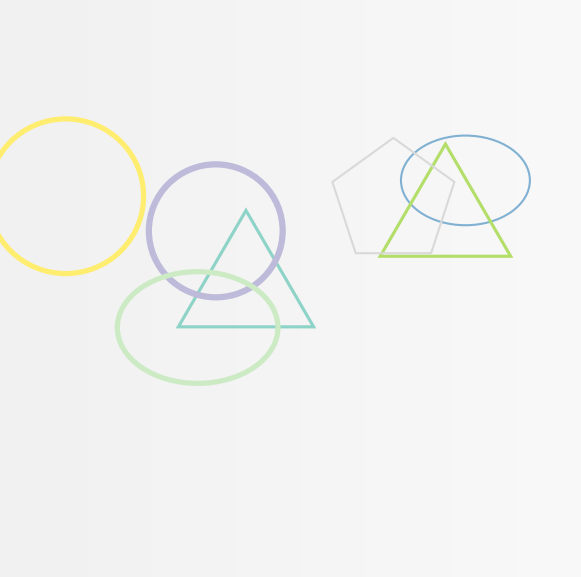[{"shape": "triangle", "thickness": 1.5, "radius": 0.67, "center": [0.423, 0.5]}, {"shape": "circle", "thickness": 3, "radius": 0.58, "center": [0.371, 0.599]}, {"shape": "oval", "thickness": 1, "radius": 0.55, "center": [0.801, 0.687]}, {"shape": "triangle", "thickness": 1.5, "radius": 0.65, "center": [0.766, 0.62]}, {"shape": "pentagon", "thickness": 1, "radius": 0.55, "center": [0.677, 0.65]}, {"shape": "oval", "thickness": 2.5, "radius": 0.69, "center": [0.34, 0.432]}, {"shape": "circle", "thickness": 2.5, "radius": 0.67, "center": [0.113, 0.659]}]